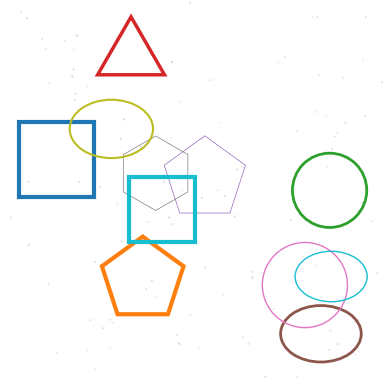[{"shape": "square", "thickness": 3, "radius": 0.49, "center": [0.146, 0.586]}, {"shape": "pentagon", "thickness": 3, "radius": 0.56, "center": [0.371, 0.274]}, {"shape": "circle", "thickness": 2, "radius": 0.48, "center": [0.856, 0.506]}, {"shape": "triangle", "thickness": 2.5, "radius": 0.5, "center": [0.34, 0.856]}, {"shape": "pentagon", "thickness": 0.5, "radius": 0.55, "center": [0.532, 0.536]}, {"shape": "oval", "thickness": 2, "radius": 0.52, "center": [0.834, 0.133]}, {"shape": "circle", "thickness": 1, "radius": 0.55, "center": [0.792, 0.26]}, {"shape": "hexagon", "thickness": 0.5, "radius": 0.48, "center": [0.404, 0.55]}, {"shape": "oval", "thickness": 1.5, "radius": 0.54, "center": [0.289, 0.665]}, {"shape": "square", "thickness": 3, "radius": 0.42, "center": [0.421, 0.456]}, {"shape": "oval", "thickness": 1, "radius": 0.47, "center": [0.86, 0.282]}]